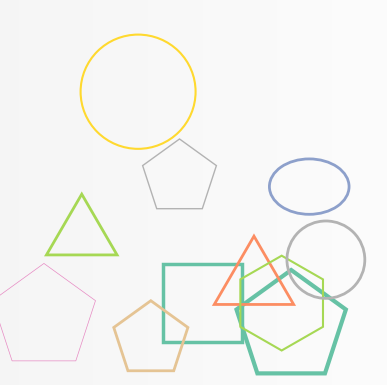[{"shape": "square", "thickness": 2.5, "radius": 0.51, "center": [0.523, 0.212]}, {"shape": "pentagon", "thickness": 3, "radius": 0.74, "center": [0.751, 0.15]}, {"shape": "triangle", "thickness": 2, "radius": 0.59, "center": [0.655, 0.268]}, {"shape": "oval", "thickness": 2, "radius": 0.51, "center": [0.798, 0.515]}, {"shape": "pentagon", "thickness": 0.5, "radius": 0.7, "center": [0.113, 0.176]}, {"shape": "hexagon", "thickness": 1.5, "radius": 0.62, "center": [0.727, 0.213]}, {"shape": "triangle", "thickness": 2, "radius": 0.53, "center": [0.211, 0.39]}, {"shape": "circle", "thickness": 1.5, "radius": 0.74, "center": [0.356, 0.762]}, {"shape": "pentagon", "thickness": 2, "radius": 0.5, "center": [0.389, 0.118]}, {"shape": "pentagon", "thickness": 1, "radius": 0.5, "center": [0.463, 0.539]}, {"shape": "circle", "thickness": 2, "radius": 0.5, "center": [0.841, 0.326]}]